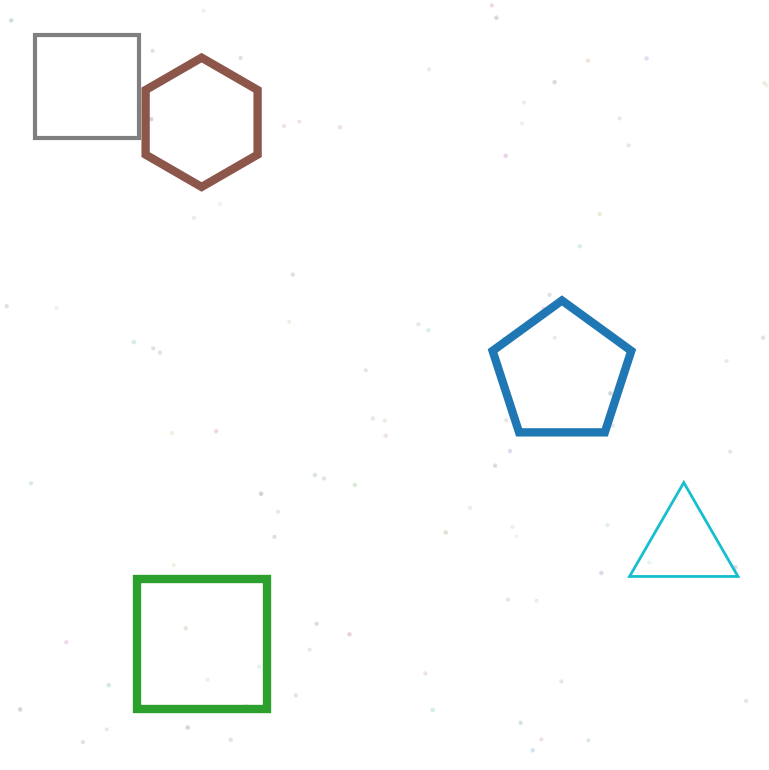[{"shape": "pentagon", "thickness": 3, "radius": 0.47, "center": [0.73, 0.515]}, {"shape": "square", "thickness": 3, "radius": 0.42, "center": [0.262, 0.163]}, {"shape": "hexagon", "thickness": 3, "radius": 0.42, "center": [0.262, 0.841]}, {"shape": "square", "thickness": 1.5, "radius": 0.34, "center": [0.113, 0.888]}, {"shape": "triangle", "thickness": 1, "radius": 0.41, "center": [0.888, 0.292]}]